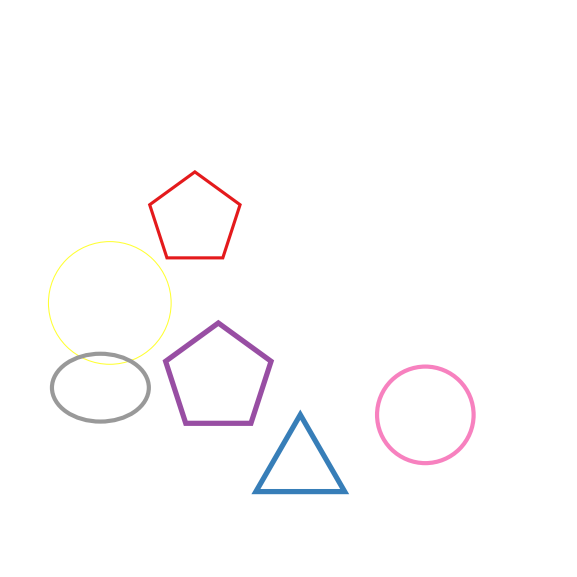[{"shape": "pentagon", "thickness": 1.5, "radius": 0.41, "center": [0.337, 0.619]}, {"shape": "triangle", "thickness": 2.5, "radius": 0.44, "center": [0.52, 0.192]}, {"shape": "pentagon", "thickness": 2.5, "radius": 0.48, "center": [0.378, 0.344]}, {"shape": "circle", "thickness": 0.5, "radius": 0.53, "center": [0.19, 0.475]}, {"shape": "circle", "thickness": 2, "radius": 0.42, "center": [0.737, 0.281]}, {"shape": "oval", "thickness": 2, "radius": 0.42, "center": [0.174, 0.328]}]